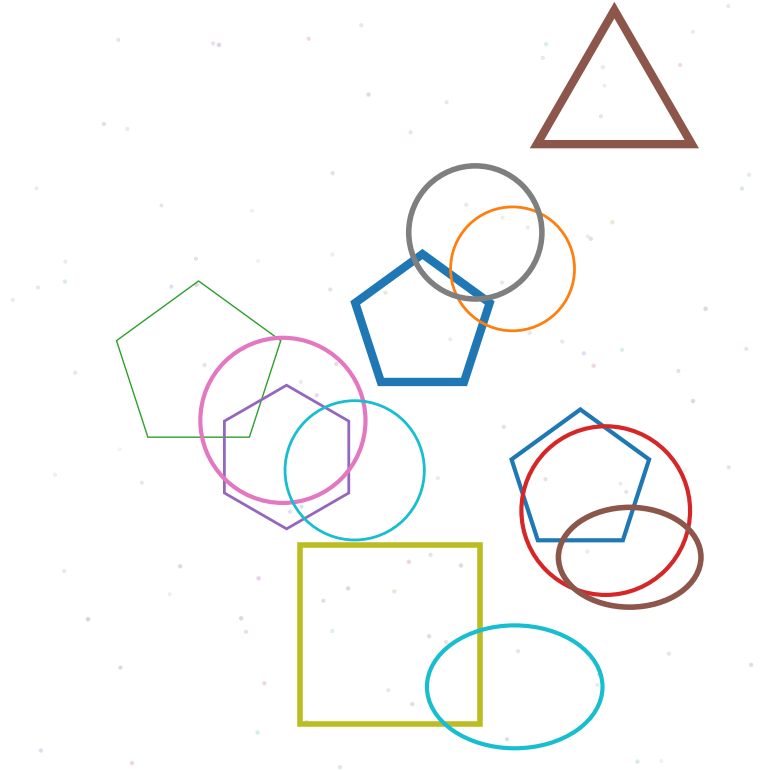[{"shape": "pentagon", "thickness": 3, "radius": 0.46, "center": [0.549, 0.578]}, {"shape": "pentagon", "thickness": 1.5, "radius": 0.47, "center": [0.754, 0.374]}, {"shape": "circle", "thickness": 1, "radius": 0.4, "center": [0.666, 0.651]}, {"shape": "pentagon", "thickness": 0.5, "radius": 0.56, "center": [0.258, 0.523]}, {"shape": "circle", "thickness": 1.5, "radius": 0.55, "center": [0.787, 0.337]}, {"shape": "hexagon", "thickness": 1, "radius": 0.47, "center": [0.372, 0.406]}, {"shape": "oval", "thickness": 2, "radius": 0.46, "center": [0.818, 0.276]}, {"shape": "triangle", "thickness": 3, "radius": 0.58, "center": [0.798, 0.871]}, {"shape": "circle", "thickness": 1.5, "radius": 0.54, "center": [0.367, 0.454]}, {"shape": "circle", "thickness": 2, "radius": 0.43, "center": [0.617, 0.698]}, {"shape": "square", "thickness": 2, "radius": 0.58, "center": [0.506, 0.176]}, {"shape": "oval", "thickness": 1.5, "radius": 0.57, "center": [0.668, 0.108]}, {"shape": "circle", "thickness": 1, "radius": 0.45, "center": [0.461, 0.389]}]